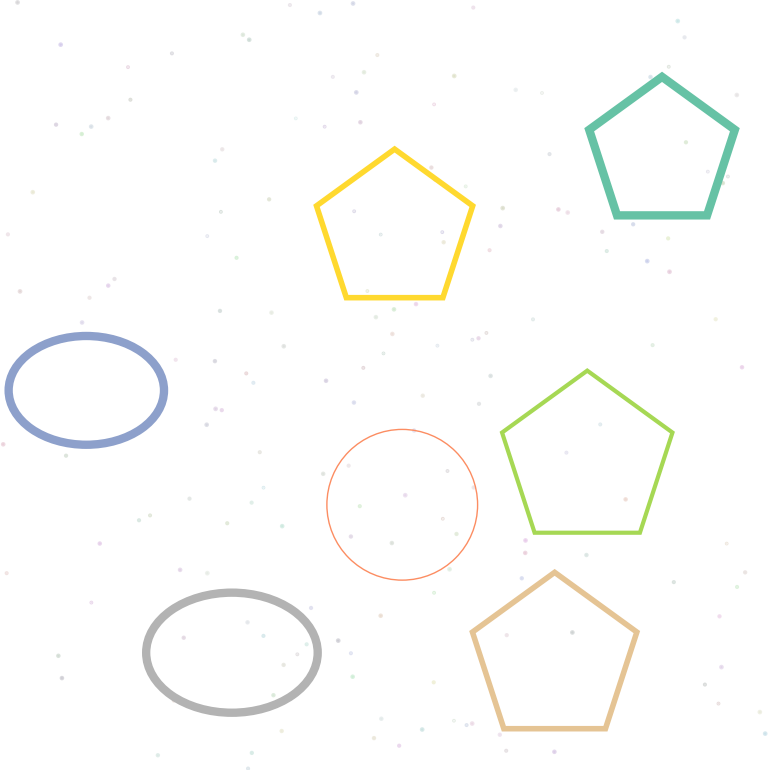[{"shape": "pentagon", "thickness": 3, "radius": 0.5, "center": [0.86, 0.801]}, {"shape": "circle", "thickness": 0.5, "radius": 0.49, "center": [0.522, 0.344]}, {"shape": "oval", "thickness": 3, "radius": 0.5, "center": [0.112, 0.493]}, {"shape": "pentagon", "thickness": 1.5, "radius": 0.58, "center": [0.763, 0.402]}, {"shape": "pentagon", "thickness": 2, "radius": 0.53, "center": [0.512, 0.7]}, {"shape": "pentagon", "thickness": 2, "radius": 0.56, "center": [0.72, 0.144]}, {"shape": "oval", "thickness": 3, "radius": 0.56, "center": [0.301, 0.152]}]